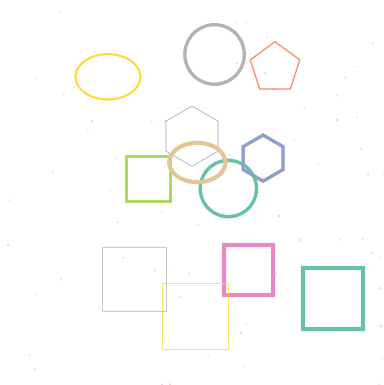[{"shape": "square", "thickness": 3, "radius": 0.39, "center": [0.864, 0.225]}, {"shape": "circle", "thickness": 2.5, "radius": 0.37, "center": [0.593, 0.51]}, {"shape": "pentagon", "thickness": 1, "radius": 0.34, "center": [0.714, 0.824]}, {"shape": "hexagon", "thickness": 2.5, "radius": 0.3, "center": [0.683, 0.589]}, {"shape": "hexagon", "thickness": 0.5, "radius": 0.39, "center": [0.499, 0.646]}, {"shape": "square", "thickness": 3, "radius": 0.32, "center": [0.646, 0.299]}, {"shape": "square", "thickness": 2, "radius": 0.29, "center": [0.385, 0.537]}, {"shape": "square", "thickness": 0.5, "radius": 0.43, "center": [0.507, 0.179]}, {"shape": "oval", "thickness": 1.5, "radius": 0.42, "center": [0.28, 0.801]}, {"shape": "oval", "thickness": 3, "radius": 0.36, "center": [0.512, 0.578]}, {"shape": "square", "thickness": 0.5, "radius": 0.42, "center": [0.347, 0.276]}, {"shape": "circle", "thickness": 2.5, "radius": 0.39, "center": [0.557, 0.859]}]